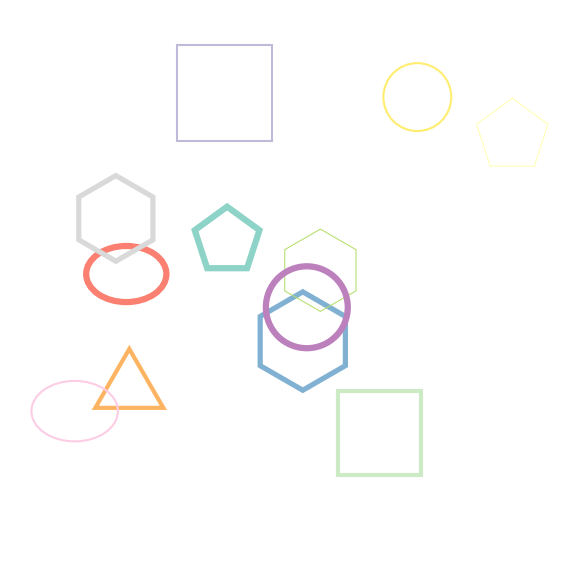[{"shape": "pentagon", "thickness": 3, "radius": 0.29, "center": [0.393, 0.582]}, {"shape": "pentagon", "thickness": 0.5, "radius": 0.32, "center": [0.887, 0.764]}, {"shape": "square", "thickness": 1, "radius": 0.42, "center": [0.389, 0.838]}, {"shape": "oval", "thickness": 3, "radius": 0.35, "center": [0.219, 0.525]}, {"shape": "hexagon", "thickness": 2.5, "radius": 0.43, "center": [0.524, 0.409]}, {"shape": "triangle", "thickness": 2, "radius": 0.34, "center": [0.224, 0.327]}, {"shape": "hexagon", "thickness": 0.5, "radius": 0.36, "center": [0.555, 0.531]}, {"shape": "oval", "thickness": 1, "radius": 0.37, "center": [0.129, 0.287]}, {"shape": "hexagon", "thickness": 2.5, "radius": 0.37, "center": [0.201, 0.621]}, {"shape": "circle", "thickness": 3, "radius": 0.35, "center": [0.531, 0.467]}, {"shape": "square", "thickness": 2, "radius": 0.36, "center": [0.656, 0.249]}, {"shape": "circle", "thickness": 1, "radius": 0.29, "center": [0.723, 0.831]}]